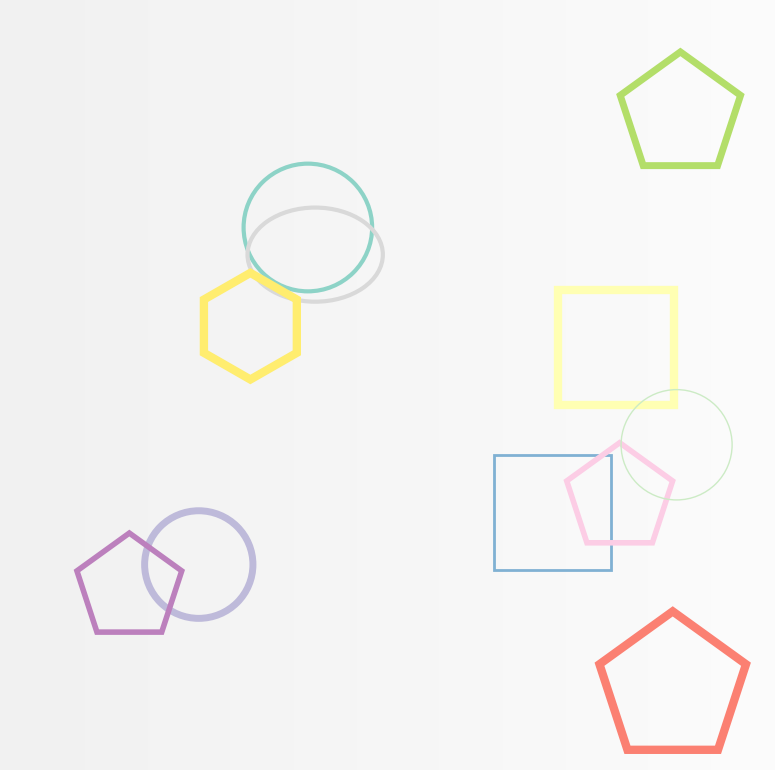[{"shape": "circle", "thickness": 1.5, "radius": 0.41, "center": [0.397, 0.705]}, {"shape": "square", "thickness": 3, "radius": 0.38, "center": [0.795, 0.549]}, {"shape": "circle", "thickness": 2.5, "radius": 0.35, "center": [0.256, 0.267]}, {"shape": "pentagon", "thickness": 3, "radius": 0.5, "center": [0.868, 0.107]}, {"shape": "square", "thickness": 1, "radius": 0.38, "center": [0.713, 0.334]}, {"shape": "pentagon", "thickness": 2.5, "radius": 0.41, "center": [0.878, 0.851]}, {"shape": "pentagon", "thickness": 2, "radius": 0.36, "center": [0.8, 0.353]}, {"shape": "oval", "thickness": 1.5, "radius": 0.44, "center": [0.407, 0.669]}, {"shape": "pentagon", "thickness": 2, "radius": 0.36, "center": [0.167, 0.237]}, {"shape": "circle", "thickness": 0.5, "radius": 0.36, "center": [0.873, 0.422]}, {"shape": "hexagon", "thickness": 3, "radius": 0.35, "center": [0.323, 0.576]}]